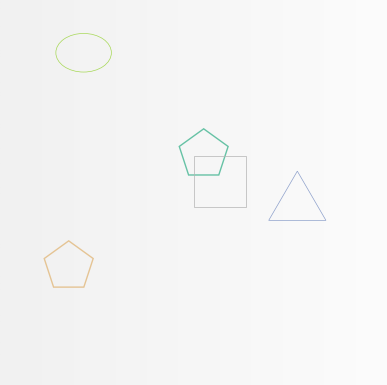[{"shape": "pentagon", "thickness": 1, "radius": 0.33, "center": [0.526, 0.599]}, {"shape": "triangle", "thickness": 0.5, "radius": 0.43, "center": [0.767, 0.47]}, {"shape": "oval", "thickness": 0.5, "radius": 0.36, "center": [0.216, 0.863]}, {"shape": "pentagon", "thickness": 1, "radius": 0.33, "center": [0.177, 0.308]}, {"shape": "square", "thickness": 0.5, "radius": 0.33, "center": [0.567, 0.529]}]